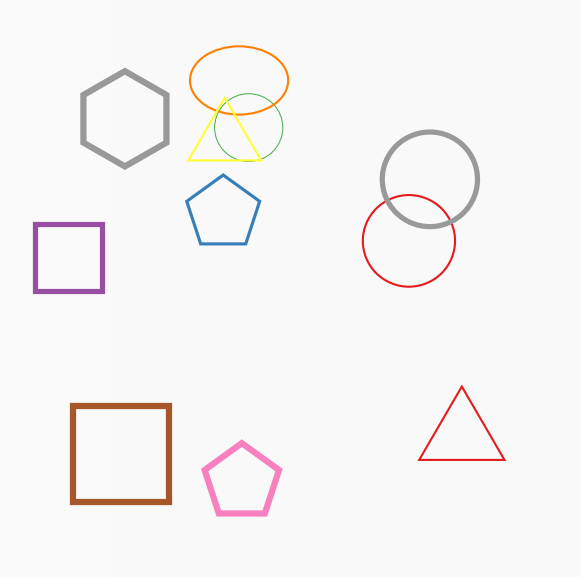[{"shape": "circle", "thickness": 1, "radius": 0.4, "center": [0.704, 0.582]}, {"shape": "triangle", "thickness": 1, "radius": 0.42, "center": [0.795, 0.245]}, {"shape": "pentagon", "thickness": 1.5, "radius": 0.33, "center": [0.384, 0.63]}, {"shape": "circle", "thickness": 0.5, "radius": 0.29, "center": [0.428, 0.778]}, {"shape": "square", "thickness": 2.5, "radius": 0.29, "center": [0.118, 0.554]}, {"shape": "oval", "thickness": 1, "radius": 0.42, "center": [0.411, 0.86]}, {"shape": "triangle", "thickness": 1, "radius": 0.36, "center": [0.387, 0.757]}, {"shape": "square", "thickness": 3, "radius": 0.42, "center": [0.208, 0.213]}, {"shape": "pentagon", "thickness": 3, "radius": 0.34, "center": [0.416, 0.164]}, {"shape": "hexagon", "thickness": 3, "radius": 0.41, "center": [0.215, 0.793]}, {"shape": "circle", "thickness": 2.5, "radius": 0.41, "center": [0.74, 0.689]}]